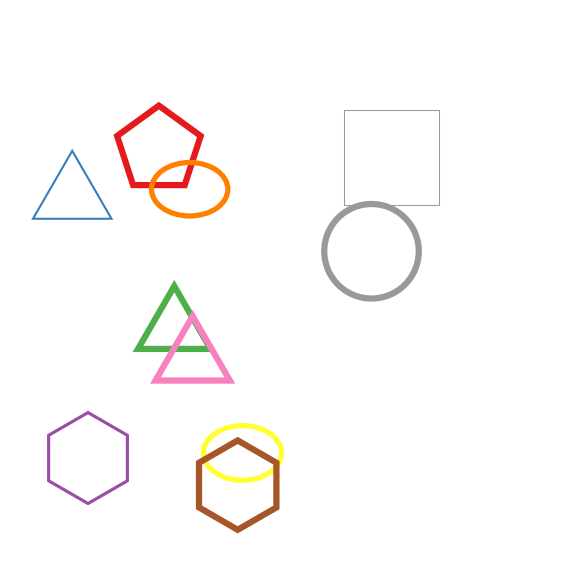[{"shape": "pentagon", "thickness": 3, "radius": 0.38, "center": [0.275, 0.74]}, {"shape": "triangle", "thickness": 1, "radius": 0.39, "center": [0.125, 0.66]}, {"shape": "triangle", "thickness": 3, "radius": 0.36, "center": [0.302, 0.431]}, {"shape": "hexagon", "thickness": 1.5, "radius": 0.39, "center": [0.152, 0.206]}, {"shape": "oval", "thickness": 2.5, "radius": 0.33, "center": [0.328, 0.671]}, {"shape": "oval", "thickness": 2.5, "radius": 0.34, "center": [0.42, 0.215]}, {"shape": "hexagon", "thickness": 3, "radius": 0.39, "center": [0.412, 0.159]}, {"shape": "triangle", "thickness": 3, "radius": 0.37, "center": [0.334, 0.377]}, {"shape": "square", "thickness": 0.5, "radius": 0.41, "center": [0.678, 0.727]}, {"shape": "circle", "thickness": 3, "radius": 0.41, "center": [0.643, 0.564]}]